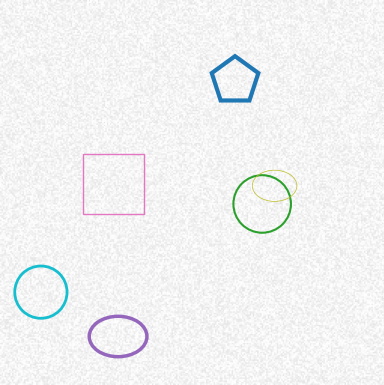[{"shape": "pentagon", "thickness": 3, "radius": 0.32, "center": [0.611, 0.791]}, {"shape": "circle", "thickness": 1.5, "radius": 0.37, "center": [0.681, 0.47]}, {"shape": "oval", "thickness": 2.5, "radius": 0.37, "center": [0.307, 0.126]}, {"shape": "square", "thickness": 1, "radius": 0.4, "center": [0.294, 0.522]}, {"shape": "oval", "thickness": 0.5, "radius": 0.29, "center": [0.713, 0.517]}, {"shape": "circle", "thickness": 2, "radius": 0.34, "center": [0.106, 0.241]}]